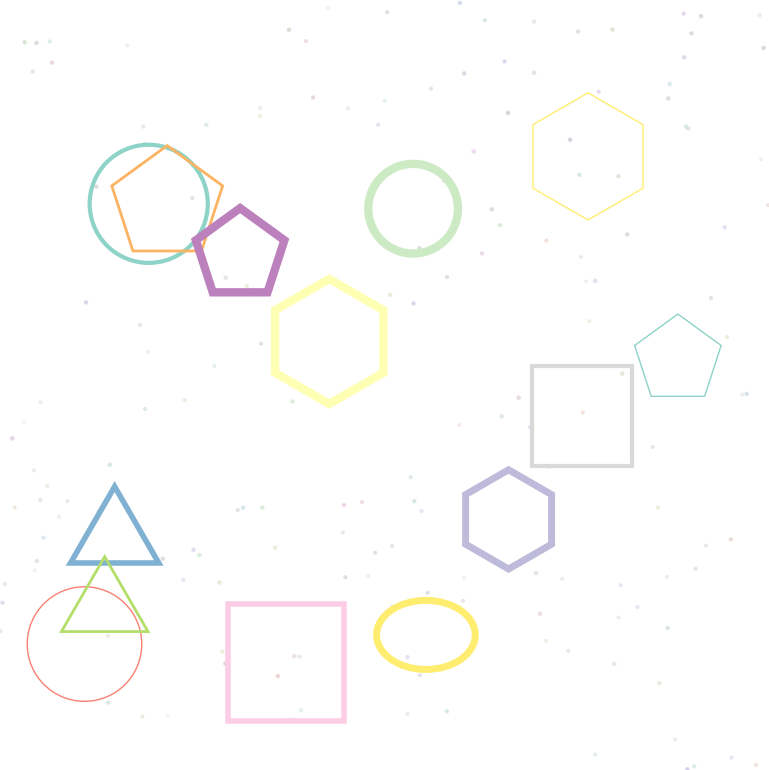[{"shape": "circle", "thickness": 1.5, "radius": 0.38, "center": [0.193, 0.735]}, {"shape": "pentagon", "thickness": 0.5, "radius": 0.3, "center": [0.88, 0.533]}, {"shape": "hexagon", "thickness": 3, "radius": 0.41, "center": [0.428, 0.557]}, {"shape": "hexagon", "thickness": 2.5, "radius": 0.32, "center": [0.661, 0.325]}, {"shape": "circle", "thickness": 0.5, "radius": 0.37, "center": [0.11, 0.164]}, {"shape": "triangle", "thickness": 2, "radius": 0.33, "center": [0.149, 0.302]}, {"shape": "pentagon", "thickness": 1, "radius": 0.38, "center": [0.217, 0.735]}, {"shape": "triangle", "thickness": 1, "radius": 0.32, "center": [0.136, 0.212]}, {"shape": "square", "thickness": 2, "radius": 0.38, "center": [0.371, 0.139]}, {"shape": "square", "thickness": 1.5, "radius": 0.32, "center": [0.755, 0.46]}, {"shape": "pentagon", "thickness": 3, "radius": 0.3, "center": [0.312, 0.669]}, {"shape": "circle", "thickness": 3, "radius": 0.29, "center": [0.537, 0.729]}, {"shape": "oval", "thickness": 2.5, "radius": 0.32, "center": [0.553, 0.175]}, {"shape": "hexagon", "thickness": 0.5, "radius": 0.41, "center": [0.764, 0.797]}]